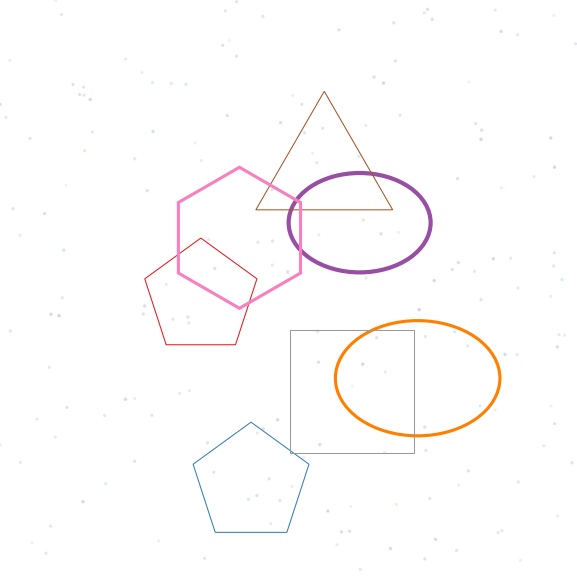[{"shape": "pentagon", "thickness": 0.5, "radius": 0.51, "center": [0.348, 0.485]}, {"shape": "pentagon", "thickness": 0.5, "radius": 0.53, "center": [0.435, 0.163]}, {"shape": "oval", "thickness": 2, "radius": 0.61, "center": [0.623, 0.614]}, {"shape": "oval", "thickness": 1.5, "radius": 0.71, "center": [0.723, 0.344]}, {"shape": "triangle", "thickness": 0.5, "radius": 0.68, "center": [0.561, 0.704]}, {"shape": "hexagon", "thickness": 1.5, "radius": 0.61, "center": [0.415, 0.587]}, {"shape": "square", "thickness": 0.5, "radius": 0.53, "center": [0.609, 0.321]}]